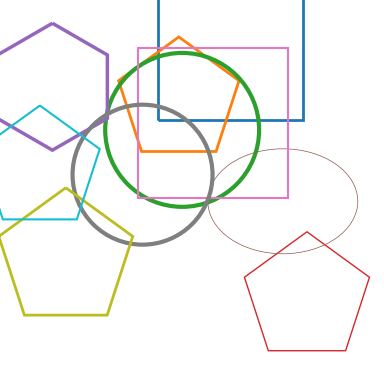[{"shape": "square", "thickness": 2, "radius": 0.94, "center": [0.599, 0.877]}, {"shape": "pentagon", "thickness": 2, "radius": 0.82, "center": [0.464, 0.74]}, {"shape": "circle", "thickness": 3, "radius": 1.0, "center": [0.473, 0.663]}, {"shape": "pentagon", "thickness": 1, "radius": 0.85, "center": [0.797, 0.227]}, {"shape": "hexagon", "thickness": 2.5, "radius": 0.82, "center": [0.136, 0.775]}, {"shape": "oval", "thickness": 0.5, "radius": 0.97, "center": [0.735, 0.477]}, {"shape": "square", "thickness": 1.5, "radius": 0.98, "center": [0.553, 0.681]}, {"shape": "circle", "thickness": 3, "radius": 0.91, "center": [0.37, 0.546]}, {"shape": "pentagon", "thickness": 2, "radius": 0.91, "center": [0.171, 0.329]}, {"shape": "pentagon", "thickness": 1.5, "radius": 0.82, "center": [0.103, 0.562]}]